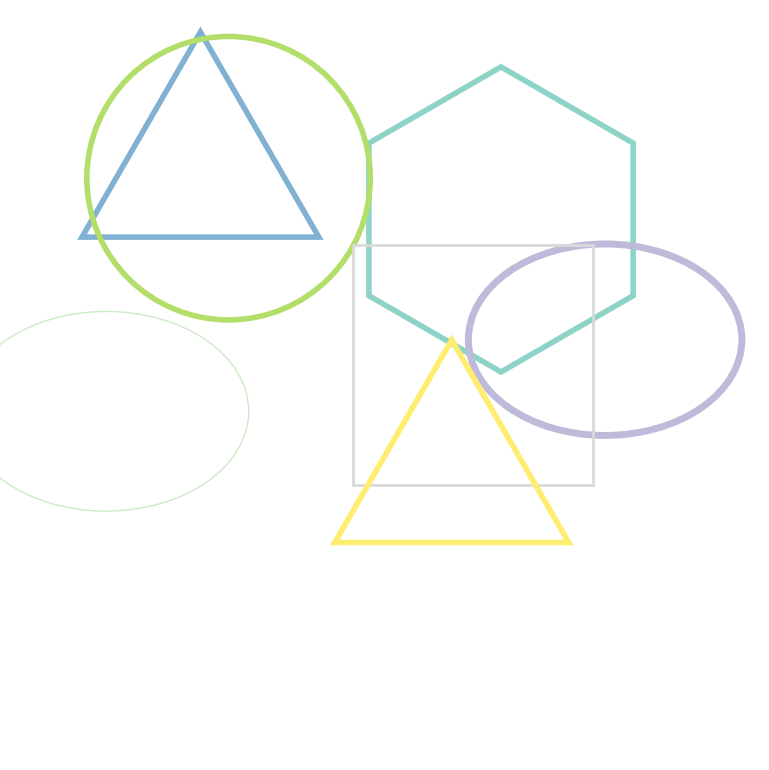[{"shape": "hexagon", "thickness": 2, "radius": 0.99, "center": [0.651, 0.715]}, {"shape": "oval", "thickness": 2.5, "radius": 0.89, "center": [0.786, 0.559]}, {"shape": "triangle", "thickness": 2, "radius": 0.89, "center": [0.26, 0.781]}, {"shape": "circle", "thickness": 2, "radius": 0.92, "center": [0.297, 0.769]}, {"shape": "square", "thickness": 1, "radius": 0.78, "center": [0.614, 0.526]}, {"shape": "oval", "thickness": 0.5, "radius": 0.93, "center": [0.138, 0.466]}, {"shape": "triangle", "thickness": 2, "radius": 0.88, "center": [0.587, 0.383]}]